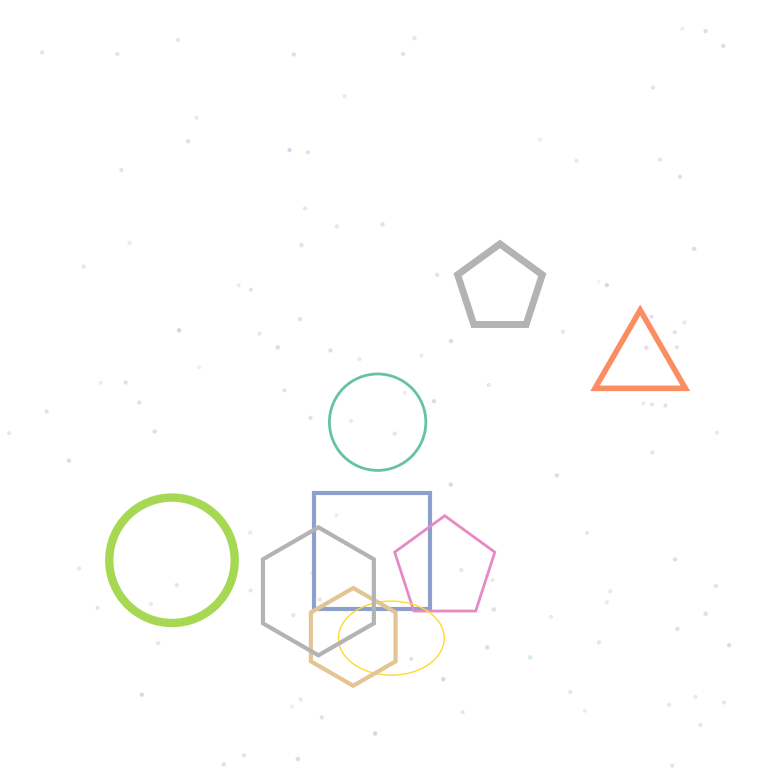[{"shape": "circle", "thickness": 1, "radius": 0.31, "center": [0.49, 0.452]}, {"shape": "triangle", "thickness": 2, "radius": 0.34, "center": [0.831, 0.53]}, {"shape": "square", "thickness": 1.5, "radius": 0.38, "center": [0.483, 0.284]}, {"shape": "pentagon", "thickness": 1, "radius": 0.34, "center": [0.578, 0.262]}, {"shape": "circle", "thickness": 3, "radius": 0.41, "center": [0.223, 0.272]}, {"shape": "oval", "thickness": 0.5, "radius": 0.34, "center": [0.508, 0.171]}, {"shape": "hexagon", "thickness": 1.5, "radius": 0.32, "center": [0.459, 0.173]}, {"shape": "pentagon", "thickness": 2.5, "radius": 0.29, "center": [0.649, 0.625]}, {"shape": "hexagon", "thickness": 1.5, "radius": 0.42, "center": [0.414, 0.232]}]